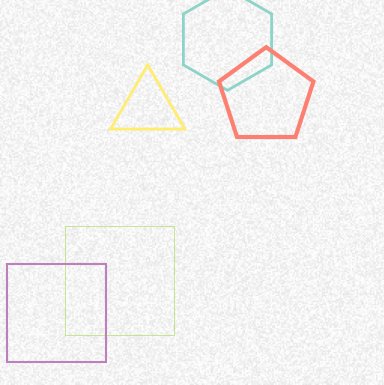[{"shape": "hexagon", "thickness": 2, "radius": 0.66, "center": [0.591, 0.898]}, {"shape": "pentagon", "thickness": 3, "radius": 0.65, "center": [0.691, 0.748]}, {"shape": "square", "thickness": 0.5, "radius": 0.71, "center": [0.311, 0.271]}, {"shape": "square", "thickness": 1.5, "radius": 0.64, "center": [0.147, 0.187]}, {"shape": "triangle", "thickness": 2, "radius": 0.56, "center": [0.384, 0.72]}]